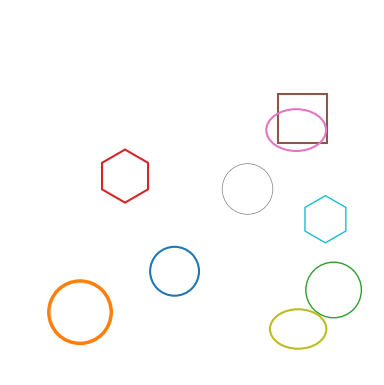[{"shape": "circle", "thickness": 1.5, "radius": 0.32, "center": [0.453, 0.295]}, {"shape": "circle", "thickness": 2.5, "radius": 0.41, "center": [0.208, 0.189]}, {"shape": "circle", "thickness": 1, "radius": 0.36, "center": [0.867, 0.247]}, {"shape": "hexagon", "thickness": 1.5, "radius": 0.34, "center": [0.325, 0.543]}, {"shape": "square", "thickness": 1.5, "radius": 0.32, "center": [0.786, 0.692]}, {"shape": "oval", "thickness": 1.5, "radius": 0.39, "center": [0.769, 0.662]}, {"shape": "circle", "thickness": 0.5, "radius": 0.33, "center": [0.643, 0.509]}, {"shape": "oval", "thickness": 1.5, "radius": 0.37, "center": [0.774, 0.145]}, {"shape": "hexagon", "thickness": 1, "radius": 0.31, "center": [0.845, 0.431]}]